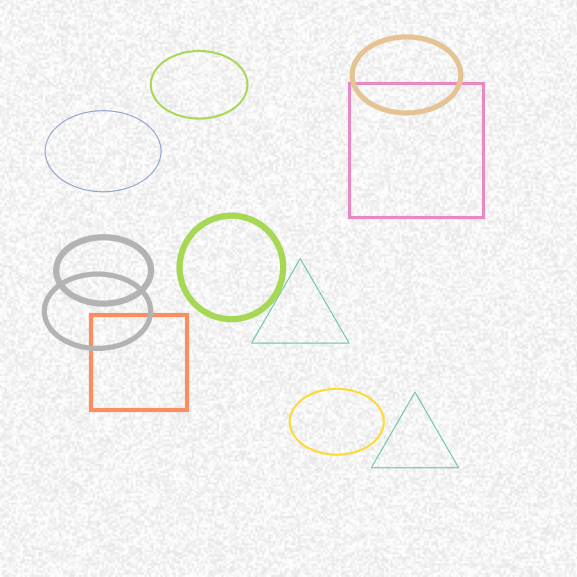[{"shape": "triangle", "thickness": 0.5, "radius": 0.44, "center": [0.719, 0.233]}, {"shape": "triangle", "thickness": 0.5, "radius": 0.49, "center": [0.52, 0.454]}, {"shape": "square", "thickness": 2, "radius": 0.42, "center": [0.241, 0.371]}, {"shape": "oval", "thickness": 0.5, "radius": 0.5, "center": [0.179, 0.737]}, {"shape": "square", "thickness": 1.5, "radius": 0.58, "center": [0.72, 0.74]}, {"shape": "circle", "thickness": 3, "radius": 0.45, "center": [0.401, 0.536]}, {"shape": "oval", "thickness": 1, "radius": 0.42, "center": [0.345, 0.852]}, {"shape": "oval", "thickness": 1, "radius": 0.41, "center": [0.583, 0.269]}, {"shape": "oval", "thickness": 2.5, "radius": 0.47, "center": [0.704, 0.869]}, {"shape": "oval", "thickness": 2.5, "radius": 0.46, "center": [0.169, 0.46]}, {"shape": "oval", "thickness": 3, "radius": 0.41, "center": [0.179, 0.531]}]